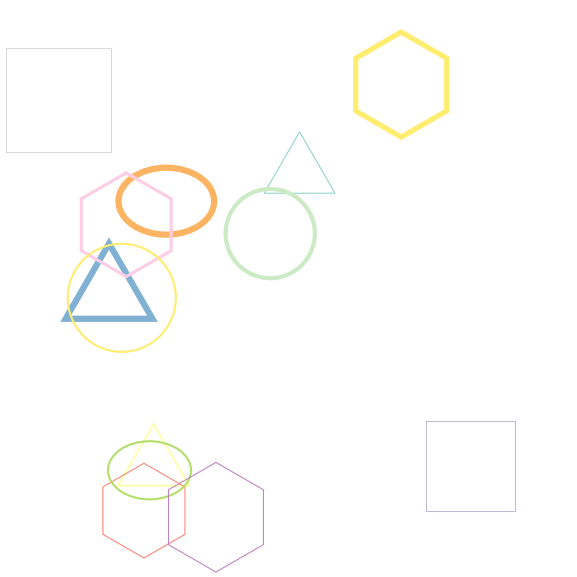[{"shape": "triangle", "thickness": 0.5, "radius": 0.35, "center": [0.519, 0.7]}, {"shape": "triangle", "thickness": 1, "radius": 0.36, "center": [0.266, 0.194]}, {"shape": "square", "thickness": 0.5, "radius": 0.39, "center": [0.815, 0.192]}, {"shape": "hexagon", "thickness": 0.5, "radius": 0.41, "center": [0.249, 0.115]}, {"shape": "triangle", "thickness": 3, "radius": 0.43, "center": [0.189, 0.491]}, {"shape": "oval", "thickness": 3, "radius": 0.41, "center": [0.288, 0.651]}, {"shape": "oval", "thickness": 1, "radius": 0.36, "center": [0.259, 0.185]}, {"shape": "hexagon", "thickness": 1.5, "radius": 0.45, "center": [0.219, 0.61]}, {"shape": "square", "thickness": 0.5, "radius": 0.45, "center": [0.101, 0.826]}, {"shape": "hexagon", "thickness": 0.5, "radius": 0.47, "center": [0.374, 0.104]}, {"shape": "circle", "thickness": 2, "radius": 0.39, "center": [0.468, 0.595]}, {"shape": "hexagon", "thickness": 2.5, "radius": 0.45, "center": [0.695, 0.853]}, {"shape": "circle", "thickness": 1, "radius": 0.47, "center": [0.211, 0.483]}]